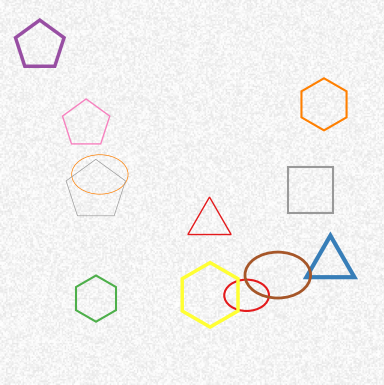[{"shape": "triangle", "thickness": 1, "radius": 0.32, "center": [0.544, 0.423]}, {"shape": "oval", "thickness": 1.5, "radius": 0.29, "center": [0.641, 0.233]}, {"shape": "triangle", "thickness": 3, "radius": 0.36, "center": [0.858, 0.316]}, {"shape": "hexagon", "thickness": 1.5, "radius": 0.3, "center": [0.249, 0.224]}, {"shape": "pentagon", "thickness": 2.5, "radius": 0.33, "center": [0.103, 0.882]}, {"shape": "hexagon", "thickness": 1.5, "radius": 0.34, "center": [0.842, 0.729]}, {"shape": "oval", "thickness": 0.5, "radius": 0.37, "center": [0.259, 0.547]}, {"shape": "hexagon", "thickness": 2.5, "radius": 0.42, "center": [0.546, 0.234]}, {"shape": "oval", "thickness": 2, "radius": 0.43, "center": [0.722, 0.286]}, {"shape": "pentagon", "thickness": 1, "radius": 0.32, "center": [0.224, 0.678]}, {"shape": "square", "thickness": 1.5, "radius": 0.3, "center": [0.806, 0.506]}, {"shape": "pentagon", "thickness": 0.5, "radius": 0.41, "center": [0.249, 0.505]}]